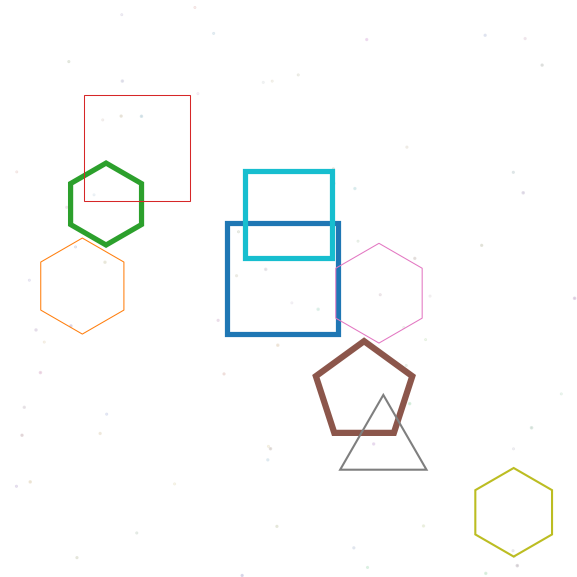[{"shape": "square", "thickness": 2.5, "radius": 0.48, "center": [0.49, 0.517]}, {"shape": "hexagon", "thickness": 0.5, "radius": 0.42, "center": [0.143, 0.504]}, {"shape": "hexagon", "thickness": 2.5, "radius": 0.35, "center": [0.184, 0.646]}, {"shape": "square", "thickness": 0.5, "radius": 0.46, "center": [0.238, 0.743]}, {"shape": "pentagon", "thickness": 3, "radius": 0.44, "center": [0.63, 0.321]}, {"shape": "hexagon", "thickness": 0.5, "radius": 0.43, "center": [0.656, 0.491]}, {"shape": "triangle", "thickness": 1, "radius": 0.43, "center": [0.664, 0.229]}, {"shape": "hexagon", "thickness": 1, "radius": 0.38, "center": [0.889, 0.112]}, {"shape": "square", "thickness": 2.5, "radius": 0.38, "center": [0.5, 0.628]}]